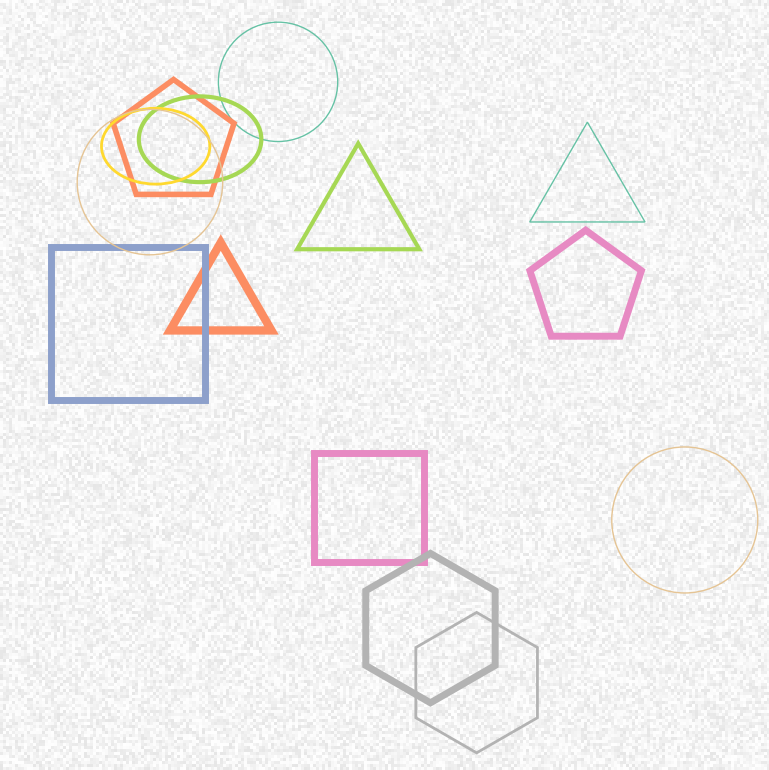[{"shape": "circle", "thickness": 0.5, "radius": 0.39, "center": [0.361, 0.894]}, {"shape": "triangle", "thickness": 0.5, "radius": 0.43, "center": [0.763, 0.755]}, {"shape": "pentagon", "thickness": 2, "radius": 0.41, "center": [0.225, 0.814]}, {"shape": "triangle", "thickness": 3, "radius": 0.38, "center": [0.287, 0.609]}, {"shape": "square", "thickness": 2.5, "radius": 0.5, "center": [0.166, 0.58]}, {"shape": "square", "thickness": 2.5, "radius": 0.36, "center": [0.479, 0.341]}, {"shape": "pentagon", "thickness": 2.5, "radius": 0.38, "center": [0.761, 0.625]}, {"shape": "oval", "thickness": 1.5, "radius": 0.4, "center": [0.26, 0.819]}, {"shape": "triangle", "thickness": 1.5, "radius": 0.46, "center": [0.465, 0.722]}, {"shape": "oval", "thickness": 1, "radius": 0.35, "center": [0.202, 0.81]}, {"shape": "circle", "thickness": 0.5, "radius": 0.47, "center": [0.195, 0.764]}, {"shape": "circle", "thickness": 0.5, "radius": 0.47, "center": [0.889, 0.325]}, {"shape": "hexagon", "thickness": 2.5, "radius": 0.49, "center": [0.559, 0.184]}, {"shape": "hexagon", "thickness": 1, "radius": 0.46, "center": [0.619, 0.113]}]